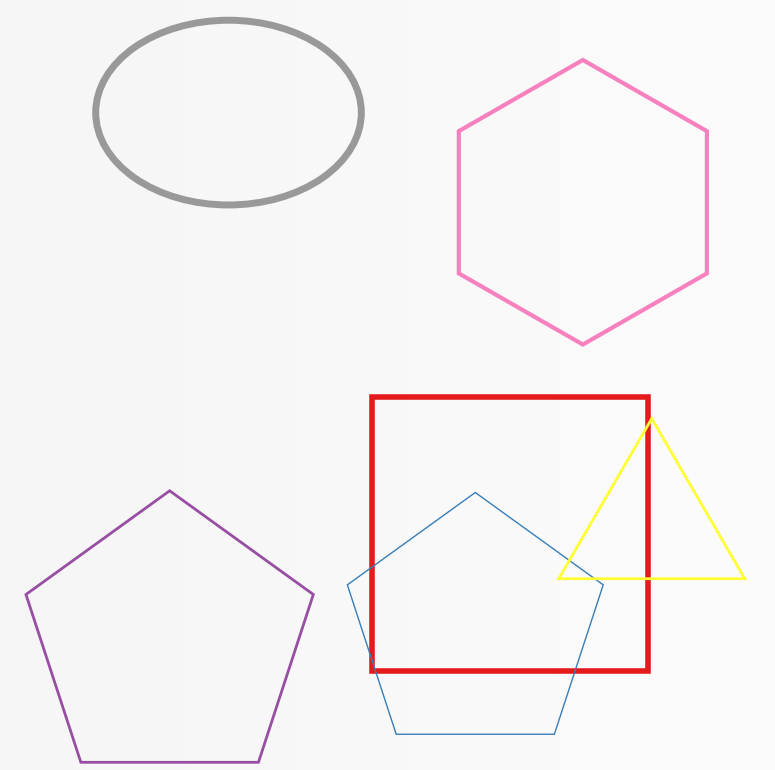[{"shape": "square", "thickness": 2, "radius": 0.89, "center": [0.658, 0.306]}, {"shape": "pentagon", "thickness": 0.5, "radius": 0.87, "center": [0.613, 0.187]}, {"shape": "pentagon", "thickness": 1, "radius": 0.97, "center": [0.219, 0.168]}, {"shape": "triangle", "thickness": 1, "radius": 0.69, "center": [0.841, 0.318]}, {"shape": "hexagon", "thickness": 1.5, "radius": 0.92, "center": [0.752, 0.737]}, {"shape": "oval", "thickness": 2.5, "radius": 0.86, "center": [0.295, 0.854]}]